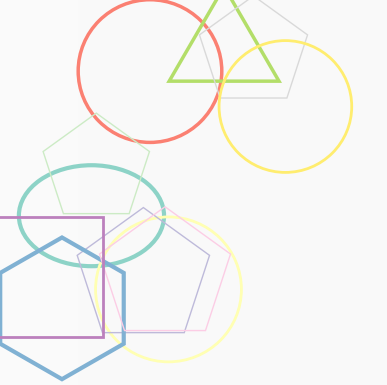[{"shape": "oval", "thickness": 3, "radius": 0.94, "center": [0.236, 0.44]}, {"shape": "circle", "thickness": 2, "radius": 0.94, "center": [0.435, 0.248]}, {"shape": "pentagon", "thickness": 1, "radius": 0.9, "center": [0.37, 0.281]}, {"shape": "circle", "thickness": 2.5, "radius": 0.93, "center": [0.387, 0.815]}, {"shape": "hexagon", "thickness": 3, "radius": 0.92, "center": [0.16, 0.199]}, {"shape": "triangle", "thickness": 2.5, "radius": 0.82, "center": [0.578, 0.871]}, {"shape": "pentagon", "thickness": 1, "radius": 0.89, "center": [0.426, 0.285]}, {"shape": "pentagon", "thickness": 1, "radius": 0.73, "center": [0.654, 0.864]}, {"shape": "square", "thickness": 2, "radius": 0.78, "center": [0.11, 0.281]}, {"shape": "pentagon", "thickness": 1, "radius": 0.72, "center": [0.249, 0.562]}, {"shape": "circle", "thickness": 2, "radius": 0.86, "center": [0.737, 0.723]}]